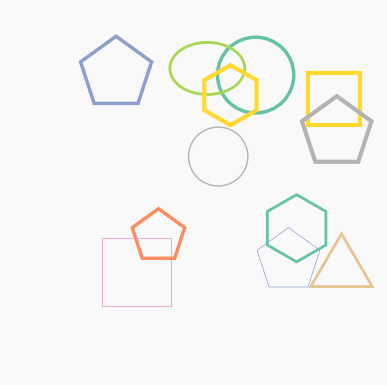[{"shape": "circle", "thickness": 2.5, "radius": 0.49, "center": [0.66, 0.805]}, {"shape": "hexagon", "thickness": 2, "radius": 0.44, "center": [0.765, 0.407]}, {"shape": "pentagon", "thickness": 2.5, "radius": 0.36, "center": [0.409, 0.387]}, {"shape": "pentagon", "thickness": 2.5, "radius": 0.48, "center": [0.3, 0.809]}, {"shape": "pentagon", "thickness": 0.5, "radius": 0.43, "center": [0.745, 0.324]}, {"shape": "square", "thickness": 0.5, "radius": 0.44, "center": [0.353, 0.294]}, {"shape": "oval", "thickness": 2, "radius": 0.48, "center": [0.535, 0.822]}, {"shape": "square", "thickness": 3, "radius": 0.34, "center": [0.862, 0.742]}, {"shape": "hexagon", "thickness": 3, "radius": 0.39, "center": [0.595, 0.753]}, {"shape": "triangle", "thickness": 2, "radius": 0.46, "center": [0.881, 0.301]}, {"shape": "circle", "thickness": 1, "radius": 0.38, "center": [0.563, 0.593]}, {"shape": "pentagon", "thickness": 3, "radius": 0.47, "center": [0.869, 0.656]}]